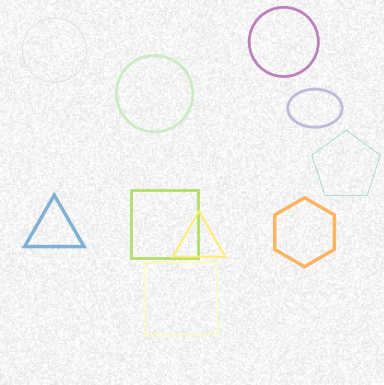[{"shape": "pentagon", "thickness": 0.5, "radius": 0.47, "center": [0.899, 0.568]}, {"shape": "square", "thickness": 1, "radius": 0.47, "center": [0.47, 0.226]}, {"shape": "oval", "thickness": 2, "radius": 0.35, "center": [0.818, 0.719]}, {"shape": "triangle", "thickness": 2.5, "radius": 0.45, "center": [0.141, 0.404]}, {"shape": "hexagon", "thickness": 2.5, "radius": 0.45, "center": [0.791, 0.397]}, {"shape": "square", "thickness": 2, "radius": 0.44, "center": [0.427, 0.417]}, {"shape": "circle", "thickness": 0.5, "radius": 0.42, "center": [0.141, 0.869]}, {"shape": "circle", "thickness": 2, "radius": 0.45, "center": [0.737, 0.891]}, {"shape": "circle", "thickness": 2, "radius": 0.5, "center": [0.402, 0.757]}, {"shape": "triangle", "thickness": 1.5, "radius": 0.39, "center": [0.517, 0.373]}]